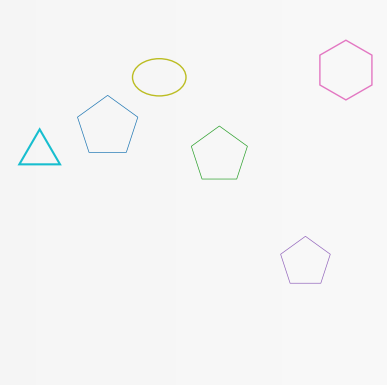[{"shape": "pentagon", "thickness": 0.5, "radius": 0.41, "center": [0.278, 0.67]}, {"shape": "pentagon", "thickness": 0.5, "radius": 0.38, "center": [0.566, 0.597]}, {"shape": "pentagon", "thickness": 0.5, "radius": 0.34, "center": [0.788, 0.319]}, {"shape": "hexagon", "thickness": 1, "radius": 0.39, "center": [0.893, 0.818]}, {"shape": "oval", "thickness": 1, "radius": 0.35, "center": [0.411, 0.799]}, {"shape": "triangle", "thickness": 1.5, "radius": 0.3, "center": [0.102, 0.603]}]